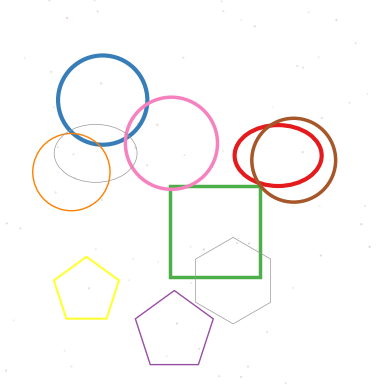[{"shape": "oval", "thickness": 3, "radius": 0.57, "center": [0.722, 0.596]}, {"shape": "circle", "thickness": 3, "radius": 0.58, "center": [0.267, 0.74]}, {"shape": "square", "thickness": 2.5, "radius": 0.59, "center": [0.558, 0.399]}, {"shape": "pentagon", "thickness": 1, "radius": 0.53, "center": [0.453, 0.139]}, {"shape": "circle", "thickness": 1, "radius": 0.5, "center": [0.185, 0.553]}, {"shape": "pentagon", "thickness": 1.5, "radius": 0.44, "center": [0.225, 0.244]}, {"shape": "circle", "thickness": 2.5, "radius": 0.54, "center": [0.763, 0.584]}, {"shape": "circle", "thickness": 2.5, "radius": 0.6, "center": [0.445, 0.628]}, {"shape": "oval", "thickness": 0.5, "radius": 0.54, "center": [0.248, 0.602]}, {"shape": "hexagon", "thickness": 0.5, "radius": 0.56, "center": [0.606, 0.271]}]